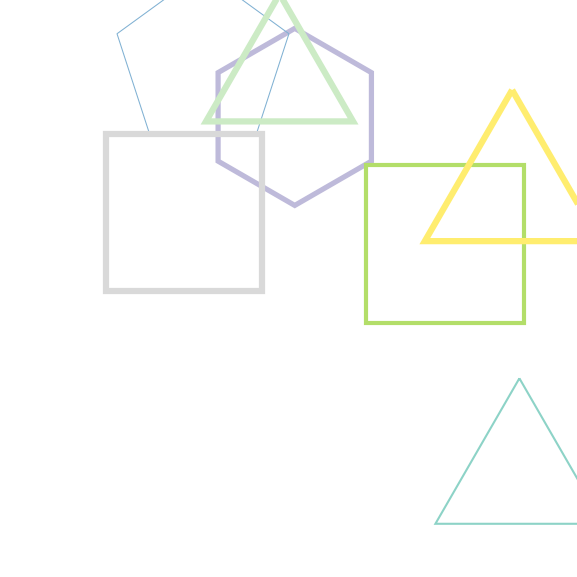[{"shape": "triangle", "thickness": 1, "radius": 0.84, "center": [0.899, 0.176]}, {"shape": "hexagon", "thickness": 2.5, "radius": 0.77, "center": [0.51, 0.797]}, {"shape": "pentagon", "thickness": 0.5, "radius": 0.78, "center": [0.351, 0.892]}, {"shape": "square", "thickness": 2, "radius": 0.68, "center": [0.771, 0.577]}, {"shape": "square", "thickness": 3, "radius": 0.68, "center": [0.319, 0.631]}, {"shape": "triangle", "thickness": 3, "radius": 0.74, "center": [0.484, 0.862]}, {"shape": "triangle", "thickness": 3, "radius": 0.87, "center": [0.887, 0.669]}]